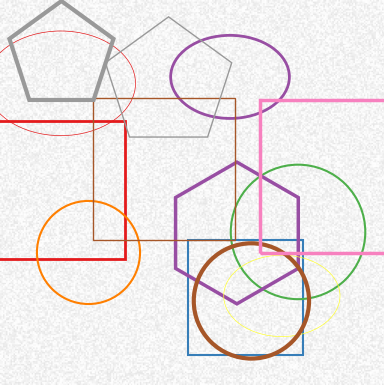[{"shape": "square", "thickness": 2, "radius": 0.9, "center": [0.144, 0.506]}, {"shape": "oval", "thickness": 0.5, "radius": 0.97, "center": [0.158, 0.784]}, {"shape": "square", "thickness": 1.5, "radius": 0.75, "center": [0.638, 0.227]}, {"shape": "circle", "thickness": 1.5, "radius": 0.87, "center": [0.774, 0.398]}, {"shape": "oval", "thickness": 2, "radius": 0.77, "center": [0.597, 0.8]}, {"shape": "hexagon", "thickness": 2.5, "radius": 0.92, "center": [0.615, 0.395]}, {"shape": "circle", "thickness": 1.5, "radius": 0.67, "center": [0.23, 0.344]}, {"shape": "oval", "thickness": 0.5, "radius": 0.76, "center": [0.732, 0.231]}, {"shape": "circle", "thickness": 3, "radius": 0.75, "center": [0.653, 0.218]}, {"shape": "square", "thickness": 1, "radius": 0.92, "center": [0.426, 0.561]}, {"shape": "square", "thickness": 2.5, "radius": 1.0, "center": [0.875, 0.542]}, {"shape": "pentagon", "thickness": 1, "radius": 0.86, "center": [0.438, 0.784]}, {"shape": "pentagon", "thickness": 3, "radius": 0.71, "center": [0.16, 0.855]}]